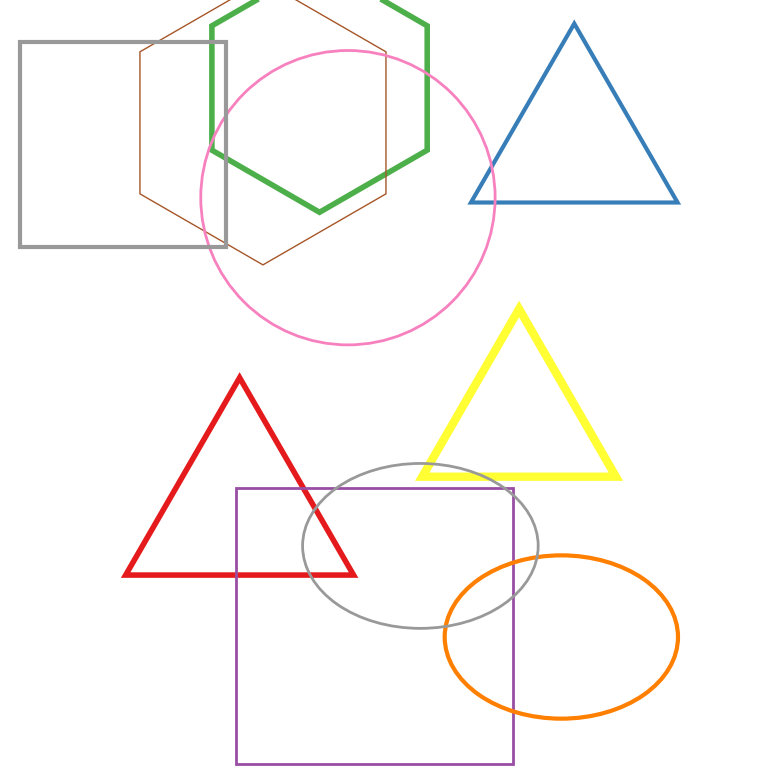[{"shape": "triangle", "thickness": 2, "radius": 0.85, "center": [0.311, 0.339]}, {"shape": "triangle", "thickness": 1.5, "radius": 0.77, "center": [0.746, 0.814]}, {"shape": "hexagon", "thickness": 2, "radius": 0.81, "center": [0.415, 0.886]}, {"shape": "square", "thickness": 1, "radius": 0.9, "center": [0.486, 0.187]}, {"shape": "oval", "thickness": 1.5, "radius": 0.76, "center": [0.729, 0.173]}, {"shape": "triangle", "thickness": 3, "radius": 0.73, "center": [0.674, 0.454]}, {"shape": "hexagon", "thickness": 0.5, "radius": 0.92, "center": [0.341, 0.84]}, {"shape": "circle", "thickness": 1, "radius": 0.96, "center": [0.452, 0.743]}, {"shape": "oval", "thickness": 1, "radius": 0.76, "center": [0.546, 0.291]}, {"shape": "square", "thickness": 1.5, "radius": 0.67, "center": [0.16, 0.812]}]